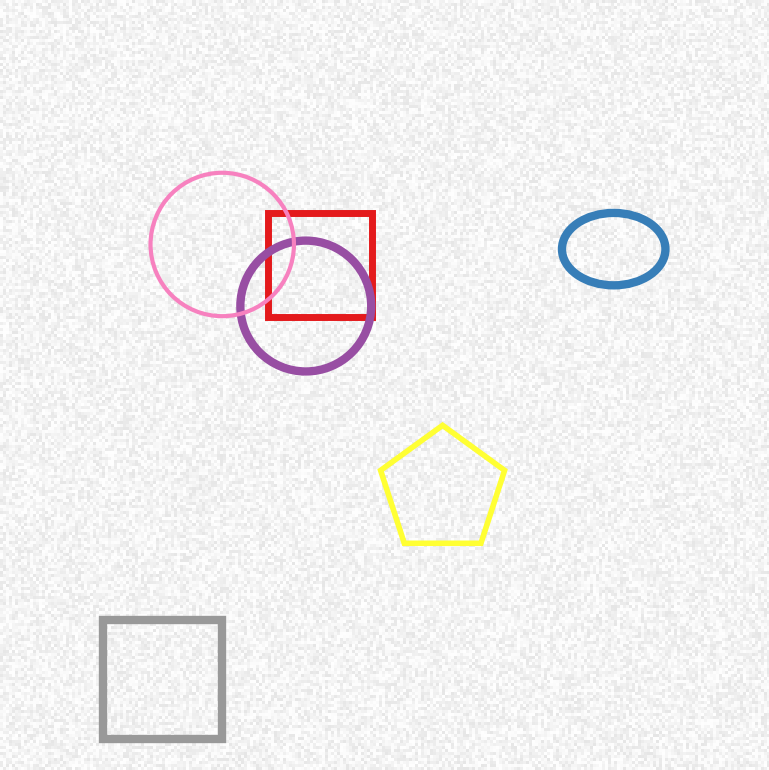[{"shape": "square", "thickness": 2.5, "radius": 0.34, "center": [0.415, 0.656]}, {"shape": "oval", "thickness": 3, "radius": 0.34, "center": [0.797, 0.676]}, {"shape": "circle", "thickness": 3, "radius": 0.42, "center": [0.397, 0.603]}, {"shape": "pentagon", "thickness": 2, "radius": 0.42, "center": [0.575, 0.363]}, {"shape": "circle", "thickness": 1.5, "radius": 0.47, "center": [0.289, 0.683]}, {"shape": "square", "thickness": 3, "radius": 0.39, "center": [0.211, 0.118]}]